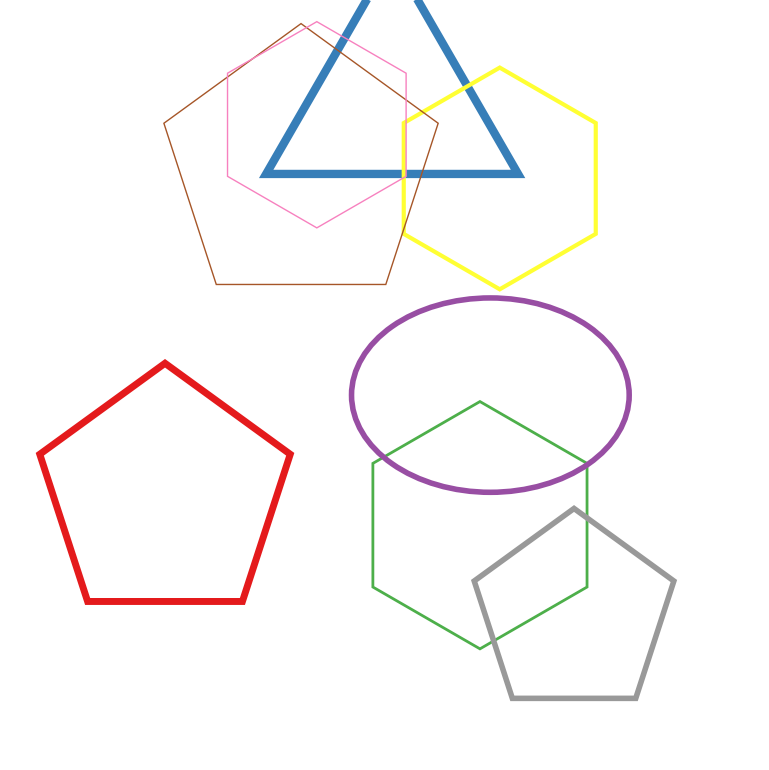[{"shape": "pentagon", "thickness": 2.5, "radius": 0.86, "center": [0.214, 0.357]}, {"shape": "triangle", "thickness": 3, "radius": 0.94, "center": [0.509, 0.869]}, {"shape": "hexagon", "thickness": 1, "radius": 0.8, "center": [0.623, 0.318]}, {"shape": "oval", "thickness": 2, "radius": 0.9, "center": [0.637, 0.487]}, {"shape": "hexagon", "thickness": 1.5, "radius": 0.72, "center": [0.649, 0.768]}, {"shape": "pentagon", "thickness": 0.5, "radius": 0.94, "center": [0.391, 0.782]}, {"shape": "hexagon", "thickness": 0.5, "radius": 0.67, "center": [0.411, 0.838]}, {"shape": "pentagon", "thickness": 2, "radius": 0.68, "center": [0.746, 0.203]}]